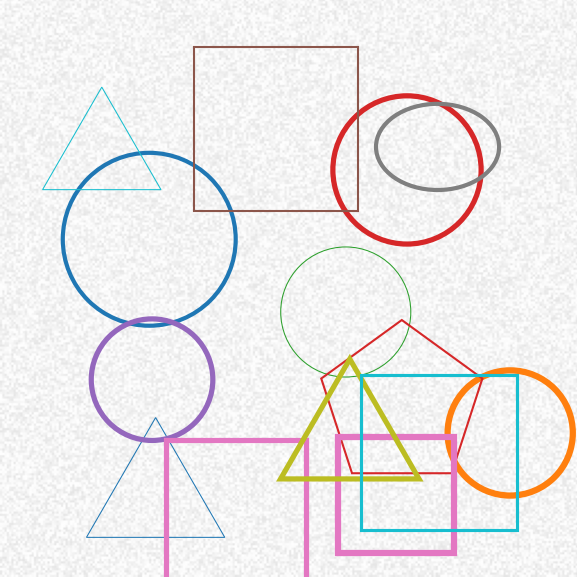[{"shape": "triangle", "thickness": 0.5, "radius": 0.69, "center": [0.269, 0.138]}, {"shape": "circle", "thickness": 2, "radius": 0.75, "center": [0.258, 0.585]}, {"shape": "circle", "thickness": 3, "radius": 0.54, "center": [0.883, 0.249]}, {"shape": "circle", "thickness": 0.5, "radius": 0.56, "center": [0.599, 0.459]}, {"shape": "pentagon", "thickness": 1, "radius": 0.73, "center": [0.696, 0.298]}, {"shape": "circle", "thickness": 2.5, "radius": 0.64, "center": [0.705, 0.705]}, {"shape": "circle", "thickness": 2.5, "radius": 0.53, "center": [0.263, 0.342]}, {"shape": "square", "thickness": 1, "radius": 0.71, "center": [0.478, 0.775]}, {"shape": "square", "thickness": 2.5, "radius": 0.61, "center": [0.408, 0.115]}, {"shape": "square", "thickness": 3, "radius": 0.5, "center": [0.687, 0.142]}, {"shape": "oval", "thickness": 2, "radius": 0.53, "center": [0.758, 0.745]}, {"shape": "triangle", "thickness": 2.5, "radius": 0.69, "center": [0.606, 0.239]}, {"shape": "triangle", "thickness": 0.5, "radius": 0.59, "center": [0.176, 0.73]}, {"shape": "square", "thickness": 1.5, "radius": 0.67, "center": [0.76, 0.215]}]